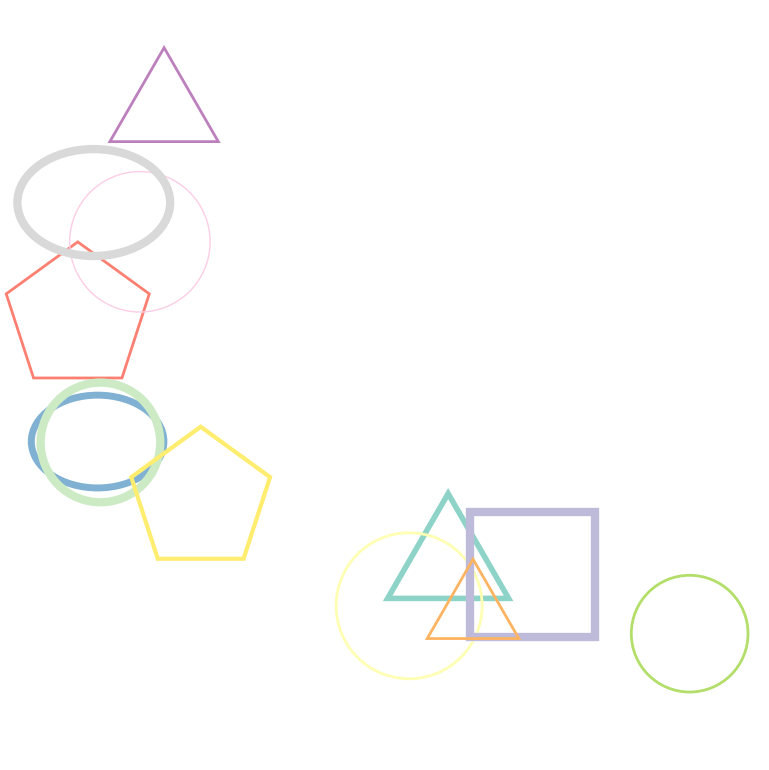[{"shape": "triangle", "thickness": 2, "radius": 0.45, "center": [0.582, 0.268]}, {"shape": "circle", "thickness": 1, "radius": 0.47, "center": [0.531, 0.213]}, {"shape": "square", "thickness": 3, "radius": 0.4, "center": [0.691, 0.254]}, {"shape": "pentagon", "thickness": 1, "radius": 0.49, "center": [0.101, 0.588]}, {"shape": "oval", "thickness": 2.5, "radius": 0.43, "center": [0.127, 0.427]}, {"shape": "triangle", "thickness": 1, "radius": 0.34, "center": [0.614, 0.205]}, {"shape": "circle", "thickness": 1, "radius": 0.38, "center": [0.896, 0.177]}, {"shape": "circle", "thickness": 0.5, "radius": 0.46, "center": [0.182, 0.686]}, {"shape": "oval", "thickness": 3, "radius": 0.5, "center": [0.122, 0.737]}, {"shape": "triangle", "thickness": 1, "radius": 0.41, "center": [0.213, 0.857]}, {"shape": "circle", "thickness": 3, "radius": 0.39, "center": [0.13, 0.425]}, {"shape": "pentagon", "thickness": 1.5, "radius": 0.47, "center": [0.261, 0.351]}]